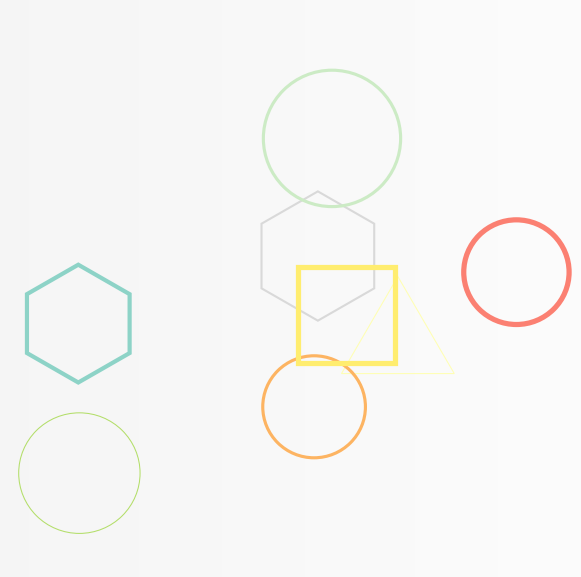[{"shape": "hexagon", "thickness": 2, "radius": 0.51, "center": [0.135, 0.439]}, {"shape": "triangle", "thickness": 0.5, "radius": 0.56, "center": [0.685, 0.408]}, {"shape": "circle", "thickness": 2.5, "radius": 0.45, "center": [0.888, 0.528]}, {"shape": "circle", "thickness": 1.5, "radius": 0.44, "center": [0.54, 0.295]}, {"shape": "circle", "thickness": 0.5, "radius": 0.52, "center": [0.137, 0.18]}, {"shape": "hexagon", "thickness": 1, "radius": 0.56, "center": [0.547, 0.556]}, {"shape": "circle", "thickness": 1.5, "radius": 0.59, "center": [0.571, 0.759]}, {"shape": "square", "thickness": 2.5, "radius": 0.42, "center": [0.596, 0.454]}]